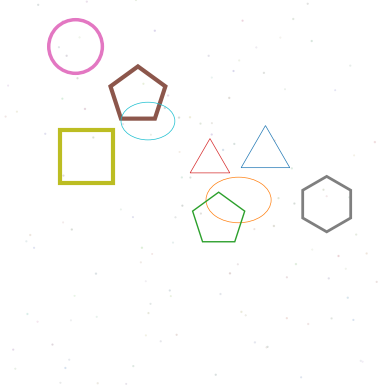[{"shape": "triangle", "thickness": 0.5, "radius": 0.36, "center": [0.69, 0.601]}, {"shape": "oval", "thickness": 0.5, "radius": 0.42, "center": [0.62, 0.481]}, {"shape": "pentagon", "thickness": 1, "radius": 0.36, "center": [0.568, 0.43]}, {"shape": "triangle", "thickness": 0.5, "radius": 0.3, "center": [0.545, 0.581]}, {"shape": "pentagon", "thickness": 3, "radius": 0.37, "center": [0.358, 0.752]}, {"shape": "circle", "thickness": 2.5, "radius": 0.35, "center": [0.196, 0.879]}, {"shape": "hexagon", "thickness": 2, "radius": 0.36, "center": [0.849, 0.47]}, {"shape": "square", "thickness": 3, "radius": 0.34, "center": [0.225, 0.594]}, {"shape": "oval", "thickness": 0.5, "radius": 0.35, "center": [0.384, 0.686]}]